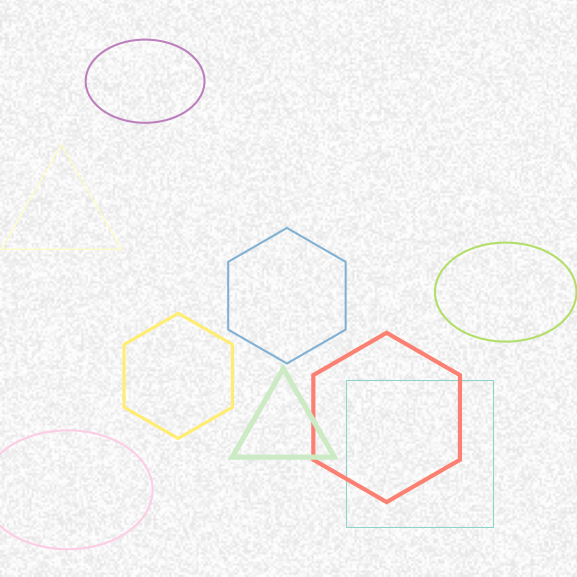[{"shape": "square", "thickness": 0.5, "radius": 0.63, "center": [0.727, 0.214]}, {"shape": "triangle", "thickness": 0.5, "radius": 0.6, "center": [0.106, 0.628]}, {"shape": "hexagon", "thickness": 2, "radius": 0.73, "center": [0.669, 0.276]}, {"shape": "hexagon", "thickness": 1, "radius": 0.59, "center": [0.497, 0.487]}, {"shape": "oval", "thickness": 1, "radius": 0.61, "center": [0.876, 0.493]}, {"shape": "oval", "thickness": 1, "radius": 0.74, "center": [0.117, 0.151]}, {"shape": "oval", "thickness": 1, "radius": 0.51, "center": [0.251, 0.859]}, {"shape": "triangle", "thickness": 2.5, "radius": 0.51, "center": [0.491, 0.259]}, {"shape": "hexagon", "thickness": 1.5, "radius": 0.54, "center": [0.309, 0.348]}]